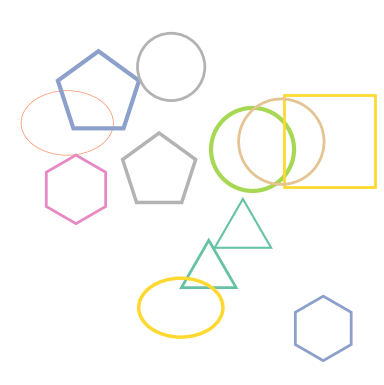[{"shape": "triangle", "thickness": 1.5, "radius": 0.42, "center": [0.631, 0.399]}, {"shape": "triangle", "thickness": 2, "radius": 0.41, "center": [0.542, 0.294]}, {"shape": "oval", "thickness": 0.5, "radius": 0.6, "center": [0.175, 0.681]}, {"shape": "hexagon", "thickness": 2, "radius": 0.42, "center": [0.84, 0.147]}, {"shape": "pentagon", "thickness": 3, "radius": 0.55, "center": [0.256, 0.756]}, {"shape": "hexagon", "thickness": 2, "radius": 0.45, "center": [0.197, 0.508]}, {"shape": "circle", "thickness": 3, "radius": 0.54, "center": [0.656, 0.612]}, {"shape": "square", "thickness": 2, "radius": 0.59, "center": [0.856, 0.634]}, {"shape": "oval", "thickness": 2.5, "radius": 0.55, "center": [0.47, 0.201]}, {"shape": "circle", "thickness": 2, "radius": 0.55, "center": [0.731, 0.632]}, {"shape": "pentagon", "thickness": 2.5, "radius": 0.5, "center": [0.413, 0.555]}, {"shape": "circle", "thickness": 2, "radius": 0.44, "center": [0.445, 0.826]}]